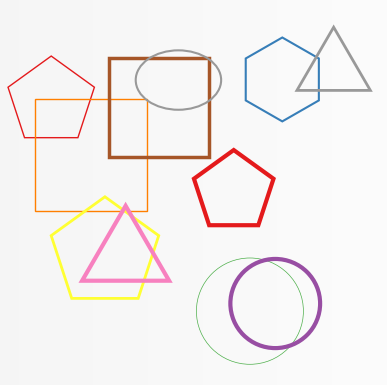[{"shape": "pentagon", "thickness": 3, "radius": 0.54, "center": [0.603, 0.502]}, {"shape": "pentagon", "thickness": 1, "radius": 0.59, "center": [0.132, 0.737]}, {"shape": "hexagon", "thickness": 1.5, "radius": 0.54, "center": [0.728, 0.794]}, {"shape": "circle", "thickness": 0.5, "radius": 0.69, "center": [0.645, 0.192]}, {"shape": "circle", "thickness": 3, "radius": 0.58, "center": [0.71, 0.212]}, {"shape": "square", "thickness": 1, "radius": 0.72, "center": [0.234, 0.598]}, {"shape": "pentagon", "thickness": 2, "radius": 0.73, "center": [0.271, 0.343]}, {"shape": "square", "thickness": 2.5, "radius": 0.64, "center": [0.41, 0.722]}, {"shape": "triangle", "thickness": 3, "radius": 0.65, "center": [0.324, 0.336]}, {"shape": "oval", "thickness": 1.5, "radius": 0.55, "center": [0.46, 0.792]}, {"shape": "triangle", "thickness": 2, "radius": 0.55, "center": [0.861, 0.82]}]